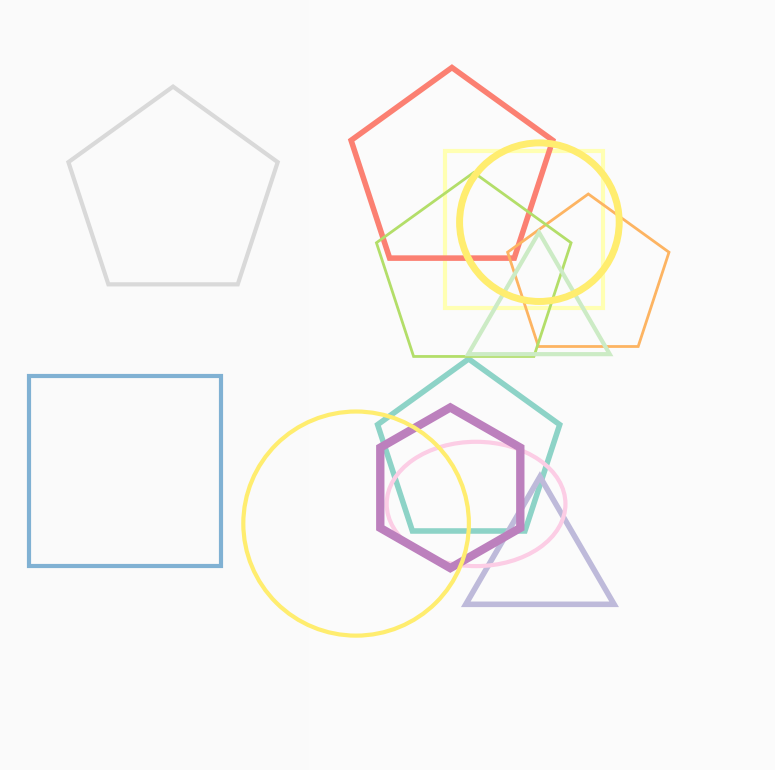[{"shape": "pentagon", "thickness": 2, "radius": 0.62, "center": [0.605, 0.41]}, {"shape": "square", "thickness": 1.5, "radius": 0.51, "center": [0.676, 0.702]}, {"shape": "triangle", "thickness": 2, "radius": 0.55, "center": [0.697, 0.27]}, {"shape": "pentagon", "thickness": 2, "radius": 0.68, "center": [0.583, 0.775]}, {"shape": "square", "thickness": 1.5, "radius": 0.62, "center": [0.162, 0.388]}, {"shape": "pentagon", "thickness": 1, "radius": 0.55, "center": [0.759, 0.639]}, {"shape": "pentagon", "thickness": 1, "radius": 0.66, "center": [0.611, 0.644]}, {"shape": "oval", "thickness": 1.5, "radius": 0.58, "center": [0.614, 0.346]}, {"shape": "pentagon", "thickness": 1.5, "radius": 0.71, "center": [0.223, 0.746]}, {"shape": "hexagon", "thickness": 3, "radius": 0.52, "center": [0.581, 0.367]}, {"shape": "triangle", "thickness": 1.5, "radius": 0.53, "center": [0.695, 0.593]}, {"shape": "circle", "thickness": 1.5, "radius": 0.73, "center": [0.459, 0.32]}, {"shape": "circle", "thickness": 2.5, "radius": 0.51, "center": [0.696, 0.711]}]